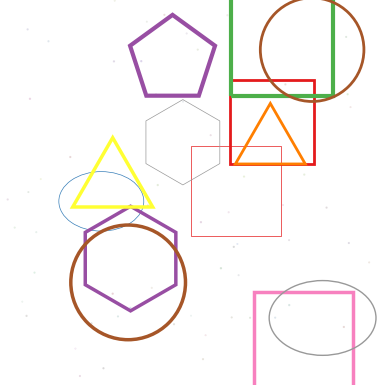[{"shape": "square", "thickness": 2, "radius": 0.55, "center": [0.706, 0.684]}, {"shape": "square", "thickness": 0.5, "radius": 0.59, "center": [0.612, 0.504]}, {"shape": "oval", "thickness": 0.5, "radius": 0.55, "center": [0.263, 0.477]}, {"shape": "square", "thickness": 3, "radius": 0.66, "center": [0.732, 0.883]}, {"shape": "hexagon", "thickness": 2.5, "radius": 0.68, "center": [0.339, 0.328]}, {"shape": "pentagon", "thickness": 3, "radius": 0.58, "center": [0.448, 0.845]}, {"shape": "triangle", "thickness": 2, "radius": 0.52, "center": [0.702, 0.627]}, {"shape": "triangle", "thickness": 2.5, "radius": 0.6, "center": [0.293, 0.522]}, {"shape": "circle", "thickness": 2, "radius": 0.67, "center": [0.811, 0.871]}, {"shape": "circle", "thickness": 2.5, "radius": 0.74, "center": [0.333, 0.267]}, {"shape": "square", "thickness": 2.5, "radius": 0.65, "center": [0.788, 0.112]}, {"shape": "oval", "thickness": 1, "radius": 0.69, "center": [0.838, 0.174]}, {"shape": "hexagon", "thickness": 0.5, "radius": 0.55, "center": [0.475, 0.631]}]